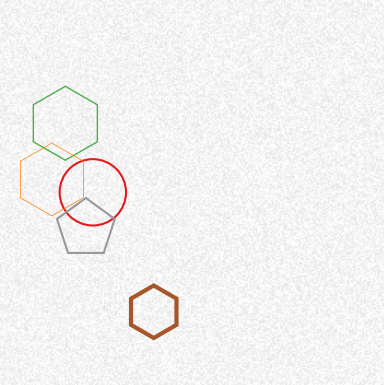[{"shape": "circle", "thickness": 1.5, "radius": 0.43, "center": [0.241, 0.5]}, {"shape": "hexagon", "thickness": 1, "radius": 0.48, "center": [0.17, 0.68]}, {"shape": "hexagon", "thickness": 0.5, "radius": 0.47, "center": [0.135, 0.534]}, {"shape": "hexagon", "thickness": 3, "radius": 0.34, "center": [0.399, 0.19]}, {"shape": "pentagon", "thickness": 1.5, "radius": 0.39, "center": [0.223, 0.407]}]